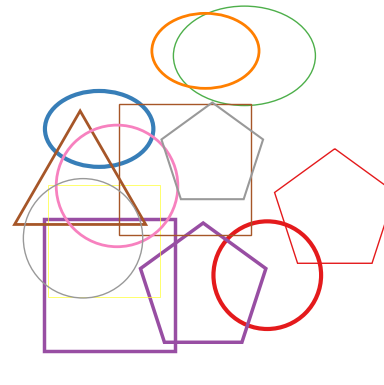[{"shape": "pentagon", "thickness": 1, "radius": 0.82, "center": [0.87, 0.449]}, {"shape": "circle", "thickness": 3, "radius": 0.7, "center": [0.694, 0.285]}, {"shape": "oval", "thickness": 3, "radius": 0.7, "center": [0.258, 0.665]}, {"shape": "oval", "thickness": 1, "radius": 0.92, "center": [0.635, 0.855]}, {"shape": "pentagon", "thickness": 2.5, "radius": 0.86, "center": [0.528, 0.25]}, {"shape": "square", "thickness": 2.5, "radius": 0.85, "center": [0.285, 0.259]}, {"shape": "oval", "thickness": 2, "radius": 0.7, "center": [0.534, 0.868]}, {"shape": "square", "thickness": 0.5, "radius": 0.73, "center": [0.27, 0.375]}, {"shape": "triangle", "thickness": 2, "radius": 0.98, "center": [0.208, 0.515]}, {"shape": "square", "thickness": 1, "radius": 0.85, "center": [0.481, 0.561]}, {"shape": "circle", "thickness": 2, "radius": 0.79, "center": [0.304, 0.517]}, {"shape": "circle", "thickness": 1, "radius": 0.78, "center": [0.216, 0.381]}, {"shape": "pentagon", "thickness": 1.5, "radius": 0.69, "center": [0.551, 0.595]}]